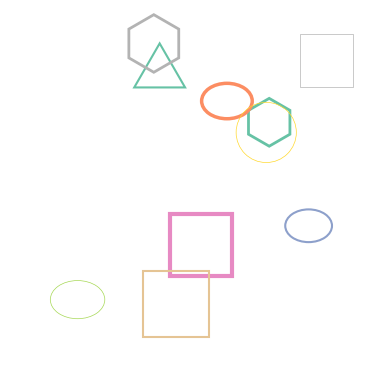[{"shape": "hexagon", "thickness": 2, "radius": 0.31, "center": [0.699, 0.682]}, {"shape": "triangle", "thickness": 1.5, "radius": 0.38, "center": [0.415, 0.811]}, {"shape": "oval", "thickness": 2.5, "radius": 0.33, "center": [0.589, 0.738]}, {"shape": "oval", "thickness": 1.5, "radius": 0.3, "center": [0.802, 0.414]}, {"shape": "square", "thickness": 3, "radius": 0.4, "center": [0.522, 0.363]}, {"shape": "oval", "thickness": 0.5, "radius": 0.35, "center": [0.201, 0.222]}, {"shape": "circle", "thickness": 0.5, "radius": 0.39, "center": [0.692, 0.656]}, {"shape": "square", "thickness": 1.5, "radius": 0.43, "center": [0.458, 0.21]}, {"shape": "square", "thickness": 0.5, "radius": 0.34, "center": [0.848, 0.843]}, {"shape": "hexagon", "thickness": 2, "radius": 0.37, "center": [0.4, 0.887]}]